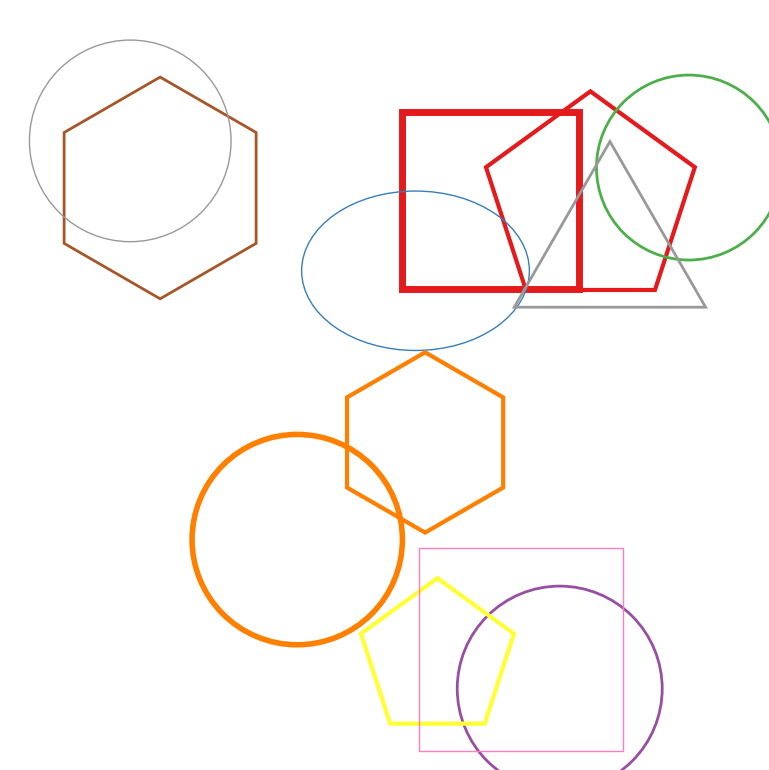[{"shape": "pentagon", "thickness": 1.5, "radius": 0.71, "center": [0.767, 0.739]}, {"shape": "square", "thickness": 2.5, "radius": 0.57, "center": [0.637, 0.74]}, {"shape": "oval", "thickness": 0.5, "radius": 0.74, "center": [0.54, 0.648]}, {"shape": "circle", "thickness": 1, "radius": 0.6, "center": [0.895, 0.782]}, {"shape": "circle", "thickness": 1, "radius": 0.67, "center": [0.727, 0.106]}, {"shape": "hexagon", "thickness": 1.5, "radius": 0.59, "center": [0.552, 0.425]}, {"shape": "circle", "thickness": 2, "radius": 0.68, "center": [0.386, 0.299]}, {"shape": "pentagon", "thickness": 1.5, "radius": 0.52, "center": [0.568, 0.145]}, {"shape": "hexagon", "thickness": 1, "radius": 0.72, "center": [0.208, 0.756]}, {"shape": "square", "thickness": 0.5, "radius": 0.66, "center": [0.677, 0.156]}, {"shape": "circle", "thickness": 0.5, "radius": 0.65, "center": [0.169, 0.817]}, {"shape": "triangle", "thickness": 1, "radius": 0.72, "center": [0.792, 0.673]}]